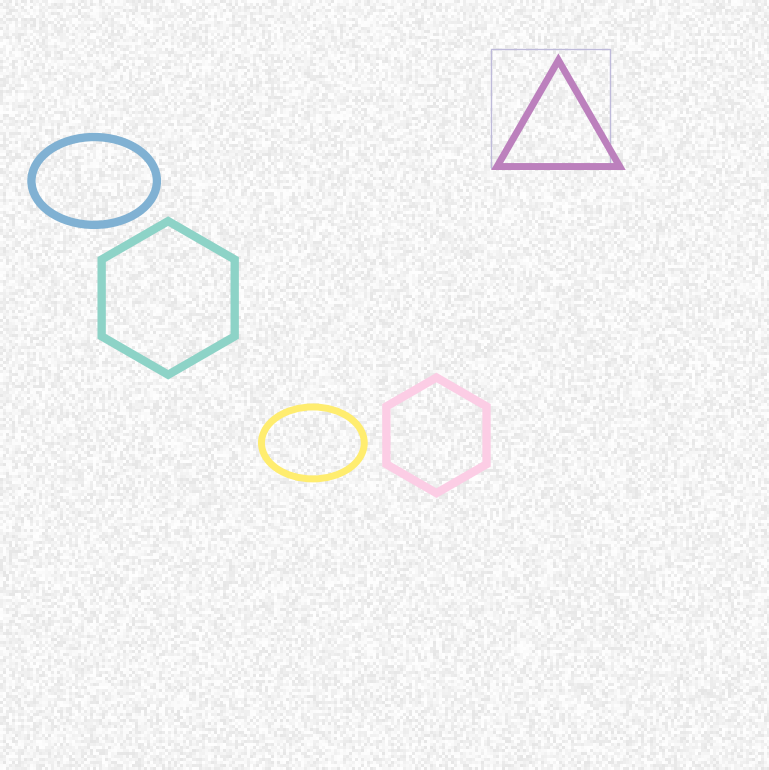[{"shape": "hexagon", "thickness": 3, "radius": 0.5, "center": [0.218, 0.613]}, {"shape": "square", "thickness": 0.5, "radius": 0.39, "center": [0.715, 0.859]}, {"shape": "oval", "thickness": 3, "radius": 0.41, "center": [0.122, 0.765]}, {"shape": "hexagon", "thickness": 3, "radius": 0.38, "center": [0.567, 0.435]}, {"shape": "triangle", "thickness": 2.5, "radius": 0.46, "center": [0.725, 0.83]}, {"shape": "oval", "thickness": 2.5, "radius": 0.33, "center": [0.406, 0.425]}]